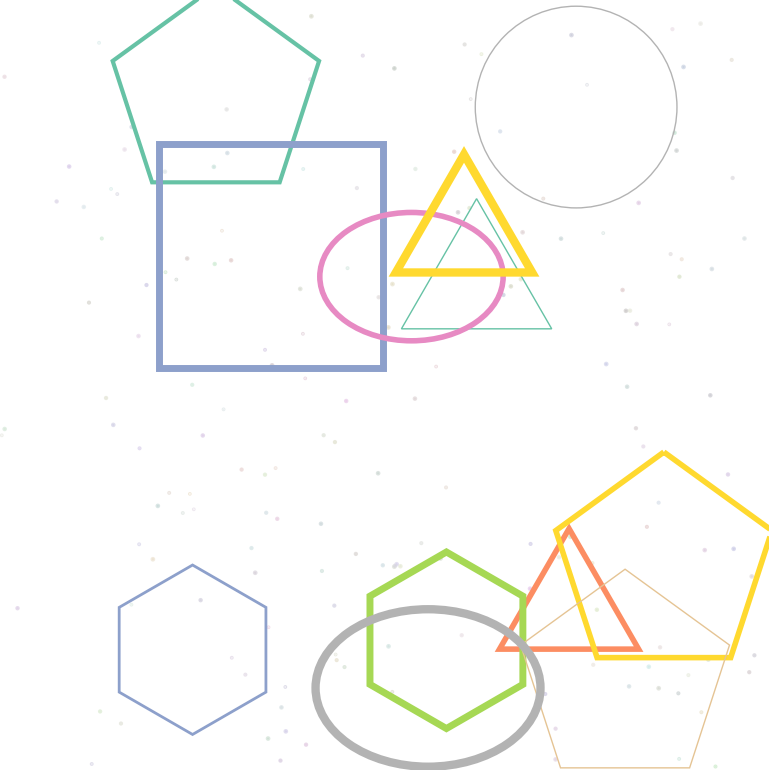[{"shape": "triangle", "thickness": 0.5, "radius": 0.56, "center": [0.619, 0.629]}, {"shape": "pentagon", "thickness": 1.5, "radius": 0.7, "center": [0.28, 0.877]}, {"shape": "triangle", "thickness": 2, "radius": 0.52, "center": [0.739, 0.209]}, {"shape": "hexagon", "thickness": 1, "radius": 0.55, "center": [0.25, 0.156]}, {"shape": "square", "thickness": 2.5, "radius": 0.73, "center": [0.353, 0.668]}, {"shape": "oval", "thickness": 2, "radius": 0.6, "center": [0.534, 0.641]}, {"shape": "hexagon", "thickness": 2.5, "radius": 0.57, "center": [0.58, 0.168]}, {"shape": "triangle", "thickness": 3, "radius": 0.51, "center": [0.603, 0.697]}, {"shape": "pentagon", "thickness": 2, "radius": 0.74, "center": [0.862, 0.265]}, {"shape": "pentagon", "thickness": 0.5, "radius": 0.71, "center": [0.812, 0.118]}, {"shape": "circle", "thickness": 0.5, "radius": 0.65, "center": [0.748, 0.861]}, {"shape": "oval", "thickness": 3, "radius": 0.73, "center": [0.556, 0.107]}]